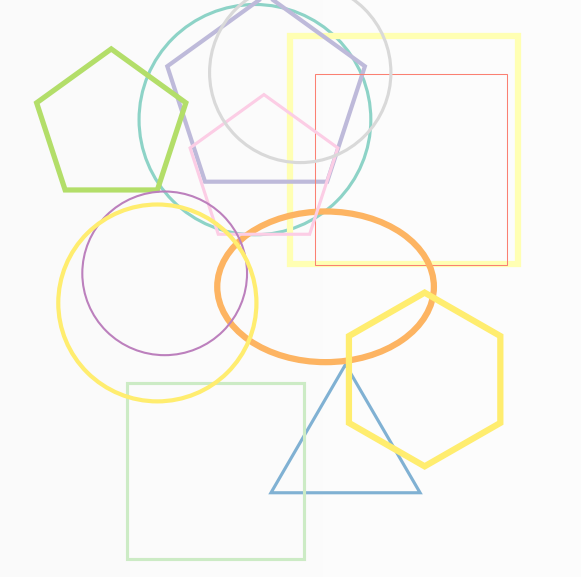[{"shape": "circle", "thickness": 1.5, "radius": 1.0, "center": [0.439, 0.792]}, {"shape": "square", "thickness": 3, "radius": 0.98, "center": [0.695, 0.739]}, {"shape": "pentagon", "thickness": 2, "radius": 0.89, "center": [0.458, 0.829]}, {"shape": "square", "thickness": 0.5, "radius": 0.83, "center": [0.708, 0.706]}, {"shape": "triangle", "thickness": 1.5, "radius": 0.74, "center": [0.594, 0.22]}, {"shape": "oval", "thickness": 3, "radius": 0.93, "center": [0.56, 0.503]}, {"shape": "pentagon", "thickness": 2.5, "radius": 0.67, "center": [0.191, 0.779]}, {"shape": "pentagon", "thickness": 1.5, "radius": 0.67, "center": [0.454, 0.702]}, {"shape": "circle", "thickness": 1.5, "radius": 0.78, "center": [0.517, 0.874]}, {"shape": "circle", "thickness": 1, "radius": 0.71, "center": [0.283, 0.526]}, {"shape": "square", "thickness": 1.5, "radius": 0.76, "center": [0.371, 0.184]}, {"shape": "hexagon", "thickness": 3, "radius": 0.75, "center": [0.731, 0.342]}, {"shape": "circle", "thickness": 2, "radius": 0.85, "center": [0.271, 0.475]}]